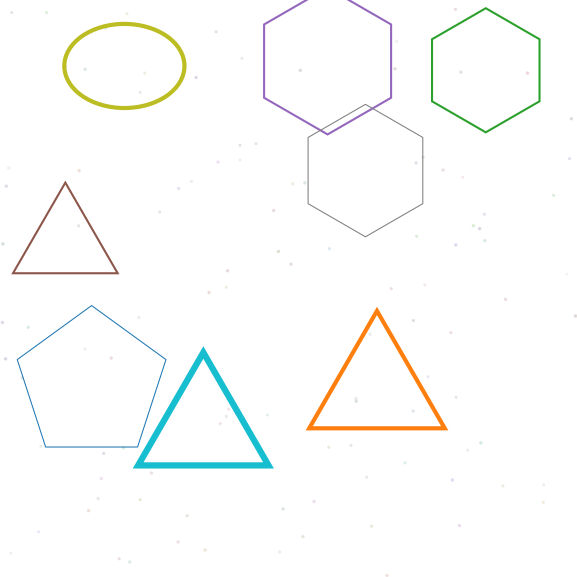[{"shape": "pentagon", "thickness": 0.5, "radius": 0.68, "center": [0.159, 0.335]}, {"shape": "triangle", "thickness": 2, "radius": 0.68, "center": [0.653, 0.325]}, {"shape": "hexagon", "thickness": 1, "radius": 0.54, "center": [0.841, 0.877]}, {"shape": "hexagon", "thickness": 1, "radius": 0.63, "center": [0.567, 0.893]}, {"shape": "triangle", "thickness": 1, "radius": 0.52, "center": [0.113, 0.578]}, {"shape": "hexagon", "thickness": 0.5, "radius": 0.57, "center": [0.633, 0.704]}, {"shape": "oval", "thickness": 2, "radius": 0.52, "center": [0.215, 0.885]}, {"shape": "triangle", "thickness": 3, "radius": 0.65, "center": [0.352, 0.258]}]